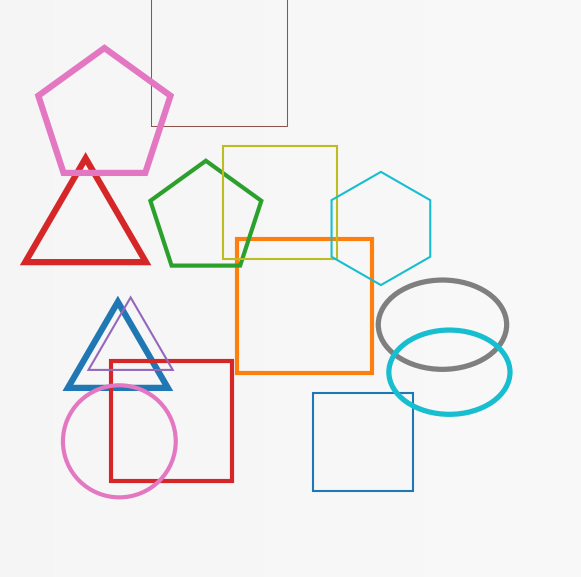[{"shape": "square", "thickness": 1, "radius": 0.43, "center": [0.624, 0.234]}, {"shape": "triangle", "thickness": 3, "radius": 0.5, "center": [0.203, 0.377]}, {"shape": "square", "thickness": 2, "radius": 0.58, "center": [0.524, 0.469]}, {"shape": "pentagon", "thickness": 2, "radius": 0.5, "center": [0.354, 0.62]}, {"shape": "square", "thickness": 2, "radius": 0.52, "center": [0.295, 0.271]}, {"shape": "triangle", "thickness": 3, "radius": 0.6, "center": [0.147, 0.605]}, {"shape": "triangle", "thickness": 1, "radius": 0.42, "center": [0.225, 0.4]}, {"shape": "square", "thickness": 0.5, "radius": 0.58, "center": [0.377, 0.898]}, {"shape": "pentagon", "thickness": 3, "radius": 0.6, "center": [0.18, 0.796]}, {"shape": "circle", "thickness": 2, "radius": 0.49, "center": [0.205, 0.235]}, {"shape": "oval", "thickness": 2.5, "radius": 0.55, "center": [0.761, 0.437]}, {"shape": "square", "thickness": 1, "radius": 0.49, "center": [0.482, 0.649]}, {"shape": "oval", "thickness": 2.5, "radius": 0.52, "center": [0.773, 0.355]}, {"shape": "hexagon", "thickness": 1, "radius": 0.49, "center": [0.655, 0.604]}]